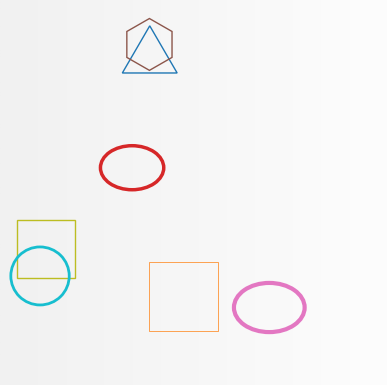[{"shape": "triangle", "thickness": 1, "radius": 0.41, "center": [0.386, 0.851]}, {"shape": "square", "thickness": 0.5, "radius": 0.45, "center": [0.474, 0.23]}, {"shape": "oval", "thickness": 2.5, "radius": 0.41, "center": [0.341, 0.564]}, {"shape": "hexagon", "thickness": 1, "radius": 0.34, "center": [0.386, 0.885]}, {"shape": "oval", "thickness": 3, "radius": 0.46, "center": [0.695, 0.201]}, {"shape": "square", "thickness": 1, "radius": 0.38, "center": [0.119, 0.354]}, {"shape": "circle", "thickness": 2, "radius": 0.38, "center": [0.103, 0.283]}]